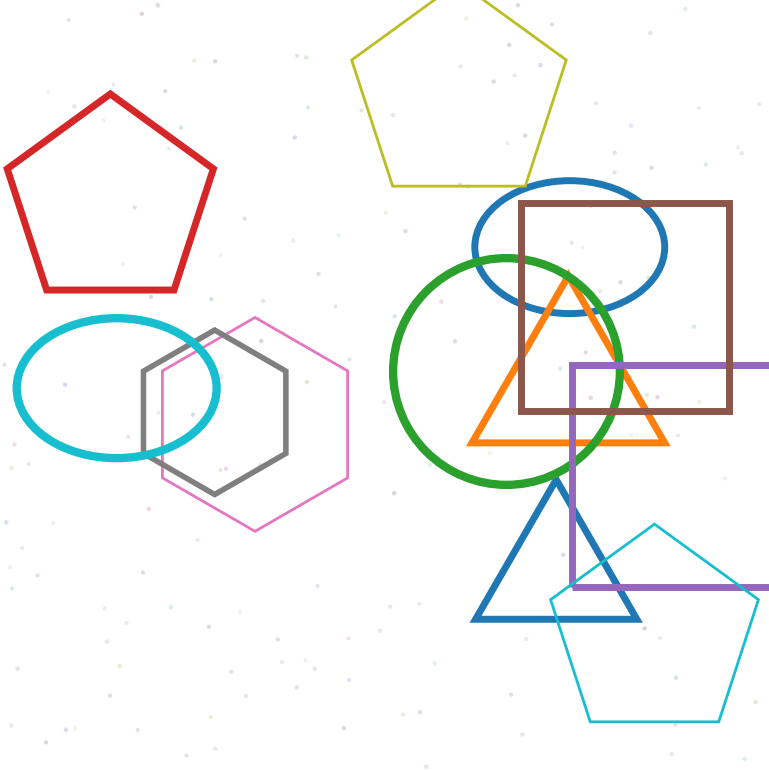[{"shape": "triangle", "thickness": 2.5, "radius": 0.6, "center": [0.722, 0.256]}, {"shape": "oval", "thickness": 2.5, "radius": 0.62, "center": [0.74, 0.679]}, {"shape": "triangle", "thickness": 2.5, "radius": 0.72, "center": [0.738, 0.497]}, {"shape": "circle", "thickness": 3, "radius": 0.74, "center": [0.658, 0.518]}, {"shape": "pentagon", "thickness": 2.5, "radius": 0.7, "center": [0.143, 0.737]}, {"shape": "square", "thickness": 2.5, "radius": 0.72, "center": [0.886, 0.382]}, {"shape": "square", "thickness": 2.5, "radius": 0.68, "center": [0.811, 0.601]}, {"shape": "hexagon", "thickness": 1, "radius": 0.69, "center": [0.331, 0.449]}, {"shape": "hexagon", "thickness": 2, "radius": 0.53, "center": [0.279, 0.465]}, {"shape": "pentagon", "thickness": 1, "radius": 0.73, "center": [0.596, 0.877]}, {"shape": "oval", "thickness": 3, "radius": 0.65, "center": [0.152, 0.496]}, {"shape": "pentagon", "thickness": 1, "radius": 0.71, "center": [0.85, 0.177]}]